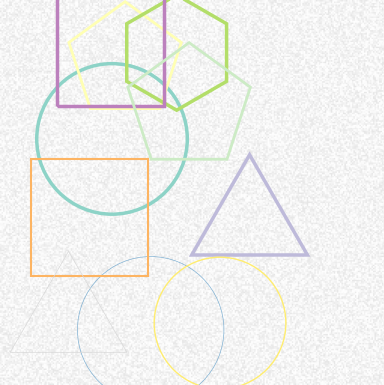[{"shape": "circle", "thickness": 2.5, "radius": 0.98, "center": [0.291, 0.639]}, {"shape": "pentagon", "thickness": 2, "radius": 0.77, "center": [0.325, 0.842]}, {"shape": "triangle", "thickness": 2.5, "radius": 0.87, "center": [0.648, 0.424]}, {"shape": "circle", "thickness": 0.5, "radius": 0.95, "center": [0.391, 0.143]}, {"shape": "square", "thickness": 1.5, "radius": 0.76, "center": [0.231, 0.435]}, {"shape": "hexagon", "thickness": 2.5, "radius": 0.75, "center": [0.459, 0.863]}, {"shape": "triangle", "thickness": 0.5, "radius": 0.88, "center": [0.178, 0.172]}, {"shape": "square", "thickness": 2.5, "radius": 0.7, "center": [0.287, 0.864]}, {"shape": "pentagon", "thickness": 2, "radius": 0.84, "center": [0.491, 0.722]}, {"shape": "circle", "thickness": 1, "radius": 0.86, "center": [0.572, 0.161]}]